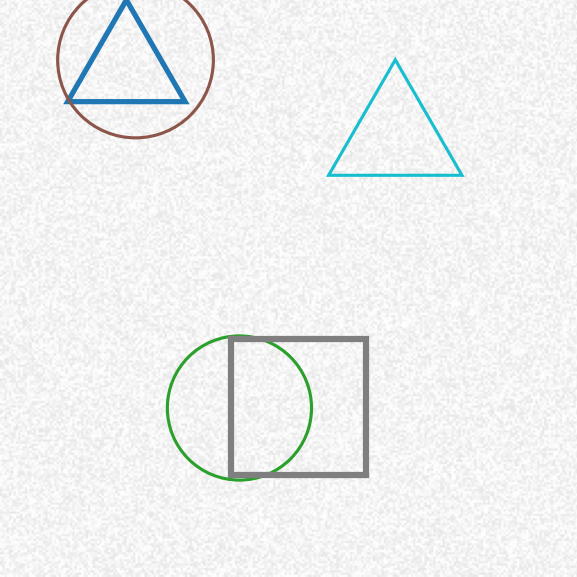[{"shape": "triangle", "thickness": 2.5, "radius": 0.59, "center": [0.219, 0.882]}, {"shape": "circle", "thickness": 1.5, "radius": 0.62, "center": [0.415, 0.293]}, {"shape": "circle", "thickness": 1.5, "radius": 0.67, "center": [0.235, 0.895]}, {"shape": "square", "thickness": 3, "radius": 0.59, "center": [0.517, 0.294]}, {"shape": "triangle", "thickness": 1.5, "radius": 0.67, "center": [0.685, 0.762]}]